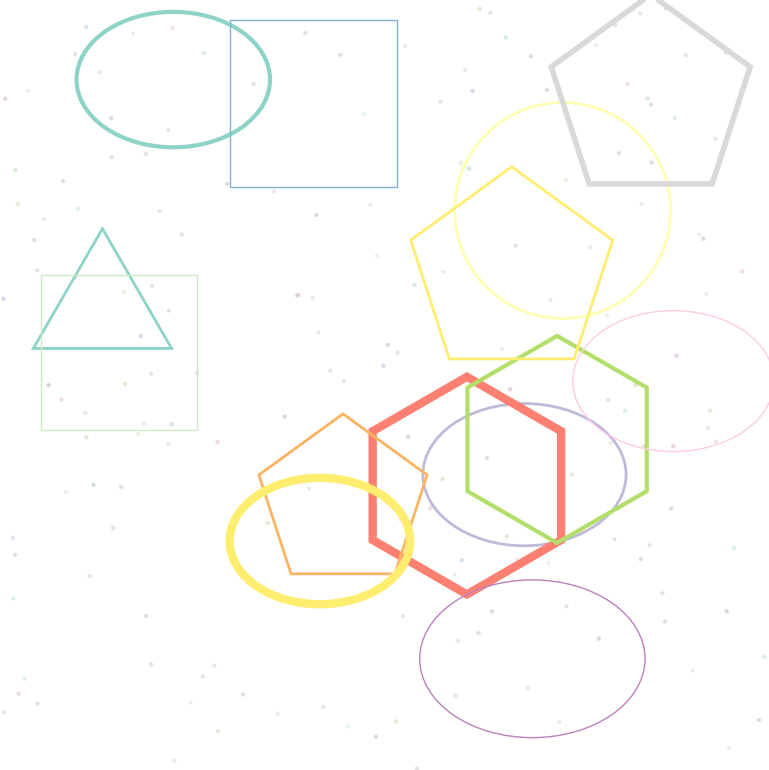[{"shape": "triangle", "thickness": 1, "radius": 0.52, "center": [0.133, 0.599]}, {"shape": "oval", "thickness": 1.5, "radius": 0.63, "center": [0.225, 0.897]}, {"shape": "circle", "thickness": 1, "radius": 0.7, "center": [0.731, 0.727]}, {"shape": "oval", "thickness": 1, "radius": 0.66, "center": [0.681, 0.384]}, {"shape": "hexagon", "thickness": 3, "radius": 0.71, "center": [0.606, 0.369]}, {"shape": "square", "thickness": 0.5, "radius": 0.54, "center": [0.407, 0.866]}, {"shape": "pentagon", "thickness": 1, "radius": 0.57, "center": [0.445, 0.348]}, {"shape": "hexagon", "thickness": 1.5, "radius": 0.67, "center": [0.724, 0.429]}, {"shape": "oval", "thickness": 0.5, "radius": 0.65, "center": [0.874, 0.505]}, {"shape": "pentagon", "thickness": 2, "radius": 0.68, "center": [0.845, 0.871]}, {"shape": "oval", "thickness": 0.5, "radius": 0.73, "center": [0.691, 0.144]}, {"shape": "square", "thickness": 0.5, "radius": 0.51, "center": [0.154, 0.542]}, {"shape": "oval", "thickness": 3, "radius": 0.59, "center": [0.415, 0.297]}, {"shape": "pentagon", "thickness": 1, "radius": 0.69, "center": [0.665, 0.645]}]